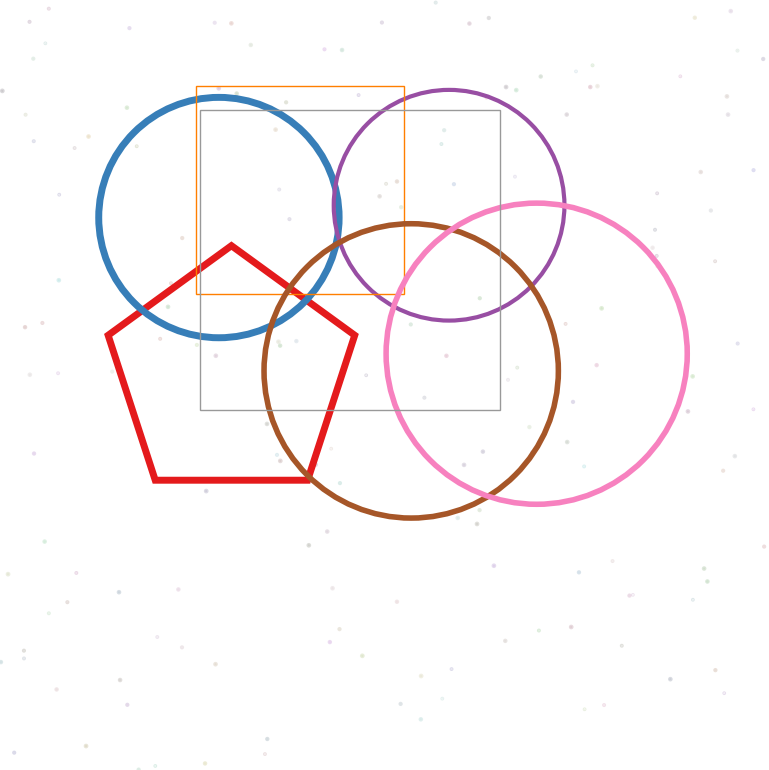[{"shape": "pentagon", "thickness": 2.5, "radius": 0.84, "center": [0.301, 0.513]}, {"shape": "circle", "thickness": 2.5, "radius": 0.78, "center": [0.284, 0.717]}, {"shape": "circle", "thickness": 1.5, "radius": 0.75, "center": [0.583, 0.733]}, {"shape": "square", "thickness": 0.5, "radius": 0.68, "center": [0.389, 0.753]}, {"shape": "circle", "thickness": 2, "radius": 0.96, "center": [0.534, 0.518]}, {"shape": "circle", "thickness": 2, "radius": 0.98, "center": [0.697, 0.541]}, {"shape": "square", "thickness": 0.5, "radius": 0.97, "center": [0.455, 0.663]}]